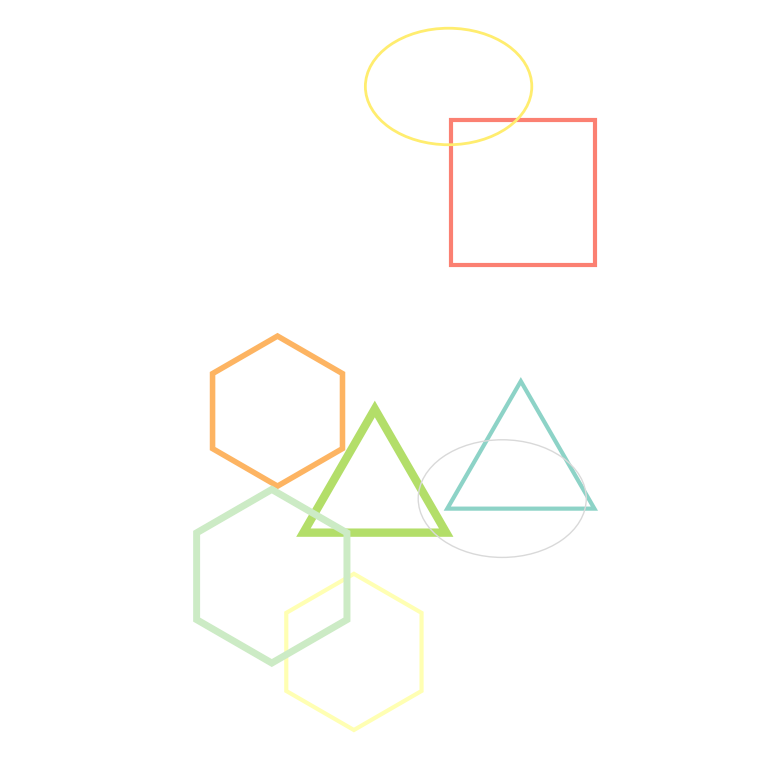[{"shape": "triangle", "thickness": 1.5, "radius": 0.55, "center": [0.676, 0.395]}, {"shape": "hexagon", "thickness": 1.5, "radius": 0.51, "center": [0.46, 0.153]}, {"shape": "square", "thickness": 1.5, "radius": 0.47, "center": [0.679, 0.75]}, {"shape": "hexagon", "thickness": 2, "radius": 0.49, "center": [0.36, 0.466]}, {"shape": "triangle", "thickness": 3, "radius": 0.54, "center": [0.487, 0.362]}, {"shape": "oval", "thickness": 0.5, "radius": 0.55, "center": [0.652, 0.352]}, {"shape": "hexagon", "thickness": 2.5, "radius": 0.56, "center": [0.353, 0.252]}, {"shape": "oval", "thickness": 1, "radius": 0.54, "center": [0.583, 0.888]}]